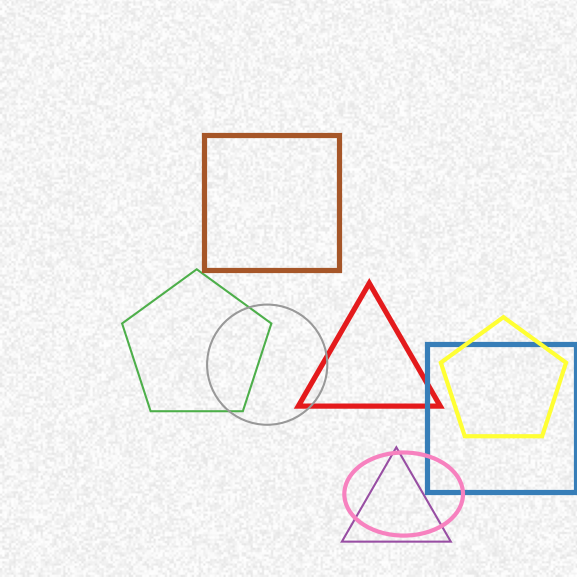[{"shape": "triangle", "thickness": 2.5, "radius": 0.71, "center": [0.639, 0.367]}, {"shape": "square", "thickness": 2.5, "radius": 0.64, "center": [0.868, 0.276]}, {"shape": "pentagon", "thickness": 1, "radius": 0.68, "center": [0.341, 0.397]}, {"shape": "triangle", "thickness": 1, "radius": 0.54, "center": [0.686, 0.116]}, {"shape": "pentagon", "thickness": 2, "radius": 0.57, "center": [0.872, 0.336]}, {"shape": "square", "thickness": 2.5, "radius": 0.58, "center": [0.47, 0.649]}, {"shape": "oval", "thickness": 2, "radius": 0.51, "center": [0.699, 0.144]}, {"shape": "circle", "thickness": 1, "radius": 0.52, "center": [0.463, 0.368]}]